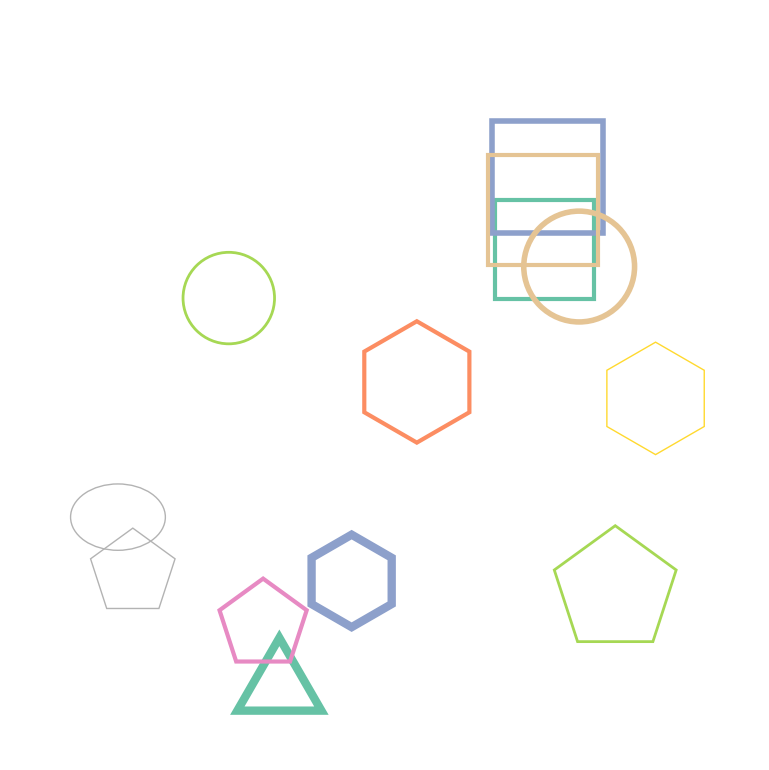[{"shape": "triangle", "thickness": 3, "radius": 0.32, "center": [0.363, 0.109]}, {"shape": "square", "thickness": 1.5, "radius": 0.32, "center": [0.707, 0.676]}, {"shape": "hexagon", "thickness": 1.5, "radius": 0.39, "center": [0.541, 0.504]}, {"shape": "square", "thickness": 2, "radius": 0.36, "center": [0.711, 0.77]}, {"shape": "hexagon", "thickness": 3, "radius": 0.3, "center": [0.457, 0.246]}, {"shape": "pentagon", "thickness": 1.5, "radius": 0.3, "center": [0.342, 0.189]}, {"shape": "pentagon", "thickness": 1, "radius": 0.42, "center": [0.799, 0.234]}, {"shape": "circle", "thickness": 1, "radius": 0.3, "center": [0.297, 0.613]}, {"shape": "hexagon", "thickness": 0.5, "radius": 0.37, "center": [0.851, 0.483]}, {"shape": "square", "thickness": 1.5, "radius": 0.36, "center": [0.705, 0.728]}, {"shape": "circle", "thickness": 2, "radius": 0.36, "center": [0.752, 0.654]}, {"shape": "oval", "thickness": 0.5, "radius": 0.31, "center": [0.153, 0.328]}, {"shape": "pentagon", "thickness": 0.5, "radius": 0.29, "center": [0.172, 0.256]}]